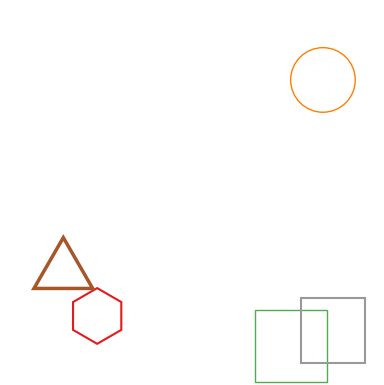[{"shape": "hexagon", "thickness": 1.5, "radius": 0.36, "center": [0.252, 0.179]}, {"shape": "square", "thickness": 1, "radius": 0.46, "center": [0.757, 0.101]}, {"shape": "circle", "thickness": 1, "radius": 0.42, "center": [0.839, 0.792]}, {"shape": "triangle", "thickness": 2.5, "radius": 0.44, "center": [0.164, 0.295]}, {"shape": "square", "thickness": 1.5, "radius": 0.42, "center": [0.865, 0.142]}]